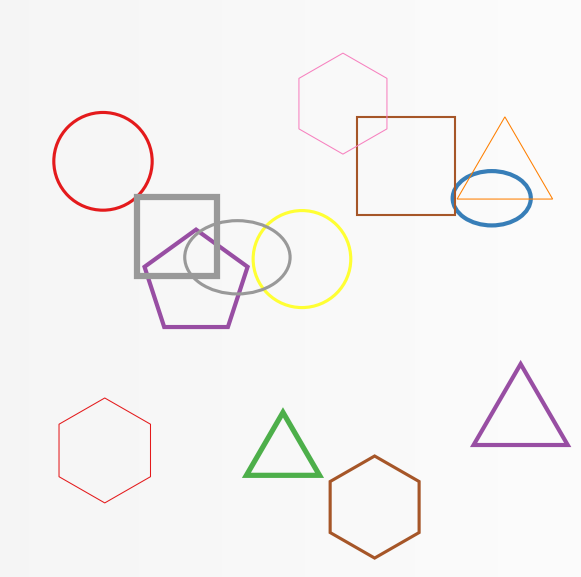[{"shape": "hexagon", "thickness": 0.5, "radius": 0.45, "center": [0.18, 0.219]}, {"shape": "circle", "thickness": 1.5, "radius": 0.42, "center": [0.177, 0.72]}, {"shape": "oval", "thickness": 2, "radius": 0.34, "center": [0.846, 0.656]}, {"shape": "triangle", "thickness": 2.5, "radius": 0.36, "center": [0.487, 0.212]}, {"shape": "triangle", "thickness": 2, "radius": 0.47, "center": [0.896, 0.275]}, {"shape": "pentagon", "thickness": 2, "radius": 0.47, "center": [0.337, 0.508]}, {"shape": "triangle", "thickness": 0.5, "radius": 0.47, "center": [0.869, 0.702]}, {"shape": "circle", "thickness": 1.5, "radius": 0.42, "center": [0.519, 0.551]}, {"shape": "square", "thickness": 1, "radius": 0.42, "center": [0.699, 0.711]}, {"shape": "hexagon", "thickness": 1.5, "radius": 0.44, "center": [0.645, 0.121]}, {"shape": "hexagon", "thickness": 0.5, "radius": 0.44, "center": [0.59, 0.82]}, {"shape": "square", "thickness": 3, "radius": 0.34, "center": [0.304, 0.59]}, {"shape": "oval", "thickness": 1.5, "radius": 0.45, "center": [0.408, 0.554]}]